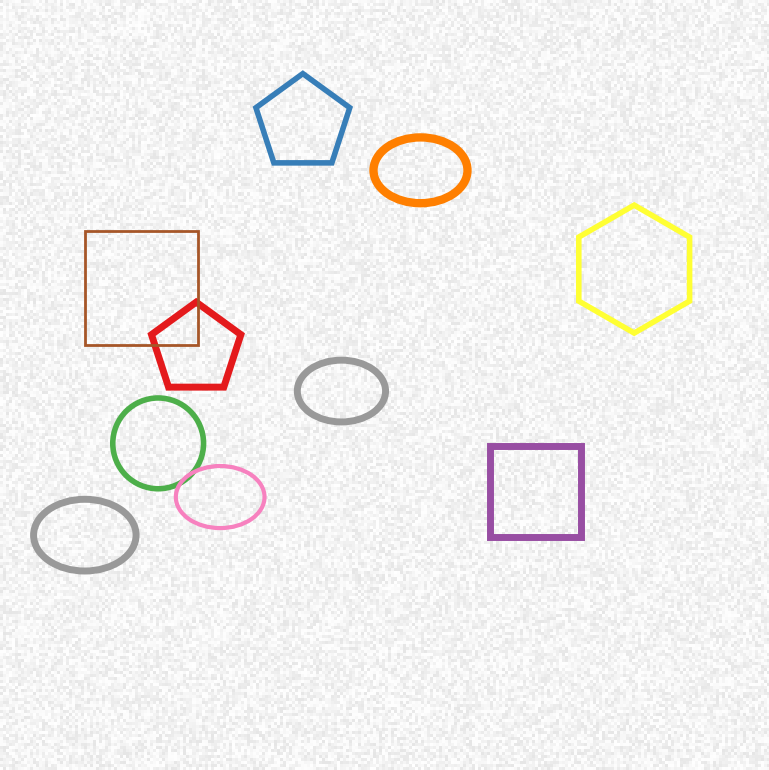[{"shape": "pentagon", "thickness": 2.5, "radius": 0.31, "center": [0.255, 0.547]}, {"shape": "pentagon", "thickness": 2, "radius": 0.32, "center": [0.393, 0.84]}, {"shape": "circle", "thickness": 2, "radius": 0.29, "center": [0.205, 0.424]}, {"shape": "square", "thickness": 2.5, "radius": 0.3, "center": [0.696, 0.362]}, {"shape": "oval", "thickness": 3, "radius": 0.31, "center": [0.546, 0.779]}, {"shape": "hexagon", "thickness": 2, "radius": 0.42, "center": [0.824, 0.651]}, {"shape": "square", "thickness": 1, "radius": 0.37, "center": [0.184, 0.626]}, {"shape": "oval", "thickness": 1.5, "radius": 0.29, "center": [0.286, 0.354]}, {"shape": "oval", "thickness": 2.5, "radius": 0.33, "center": [0.11, 0.305]}, {"shape": "oval", "thickness": 2.5, "radius": 0.29, "center": [0.443, 0.492]}]